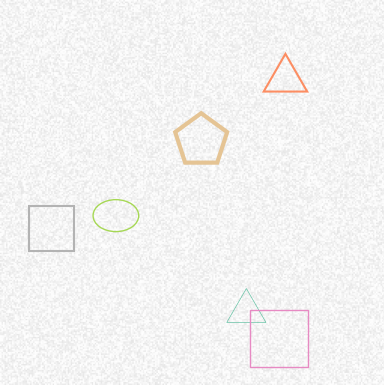[{"shape": "triangle", "thickness": 0.5, "radius": 0.29, "center": [0.64, 0.192]}, {"shape": "triangle", "thickness": 1.5, "radius": 0.33, "center": [0.741, 0.795]}, {"shape": "square", "thickness": 1, "radius": 0.37, "center": [0.724, 0.121]}, {"shape": "oval", "thickness": 1, "radius": 0.3, "center": [0.301, 0.44]}, {"shape": "pentagon", "thickness": 3, "radius": 0.35, "center": [0.523, 0.635]}, {"shape": "square", "thickness": 1.5, "radius": 0.3, "center": [0.134, 0.407]}]